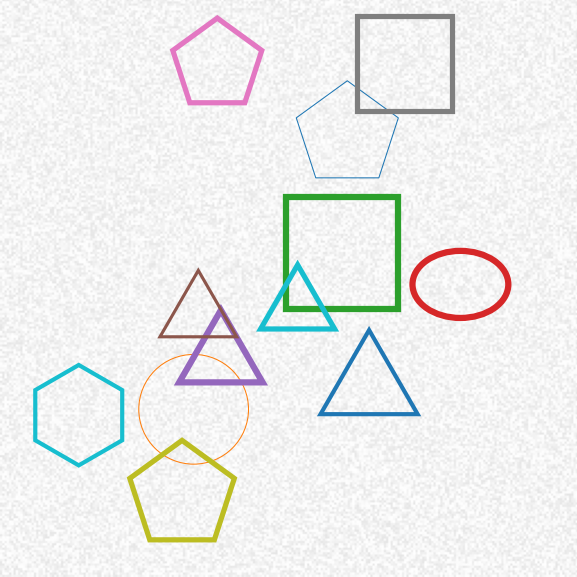[{"shape": "triangle", "thickness": 2, "radius": 0.49, "center": [0.639, 0.33]}, {"shape": "pentagon", "thickness": 0.5, "radius": 0.46, "center": [0.601, 0.766]}, {"shape": "circle", "thickness": 0.5, "radius": 0.47, "center": [0.335, 0.29]}, {"shape": "square", "thickness": 3, "radius": 0.48, "center": [0.593, 0.561]}, {"shape": "oval", "thickness": 3, "radius": 0.41, "center": [0.797, 0.507]}, {"shape": "triangle", "thickness": 3, "radius": 0.42, "center": [0.383, 0.379]}, {"shape": "triangle", "thickness": 1.5, "radius": 0.38, "center": [0.343, 0.454]}, {"shape": "pentagon", "thickness": 2.5, "radius": 0.41, "center": [0.376, 0.887]}, {"shape": "square", "thickness": 2.5, "radius": 0.41, "center": [0.7, 0.89]}, {"shape": "pentagon", "thickness": 2.5, "radius": 0.48, "center": [0.315, 0.141]}, {"shape": "hexagon", "thickness": 2, "radius": 0.43, "center": [0.136, 0.28]}, {"shape": "triangle", "thickness": 2.5, "radius": 0.37, "center": [0.515, 0.466]}]